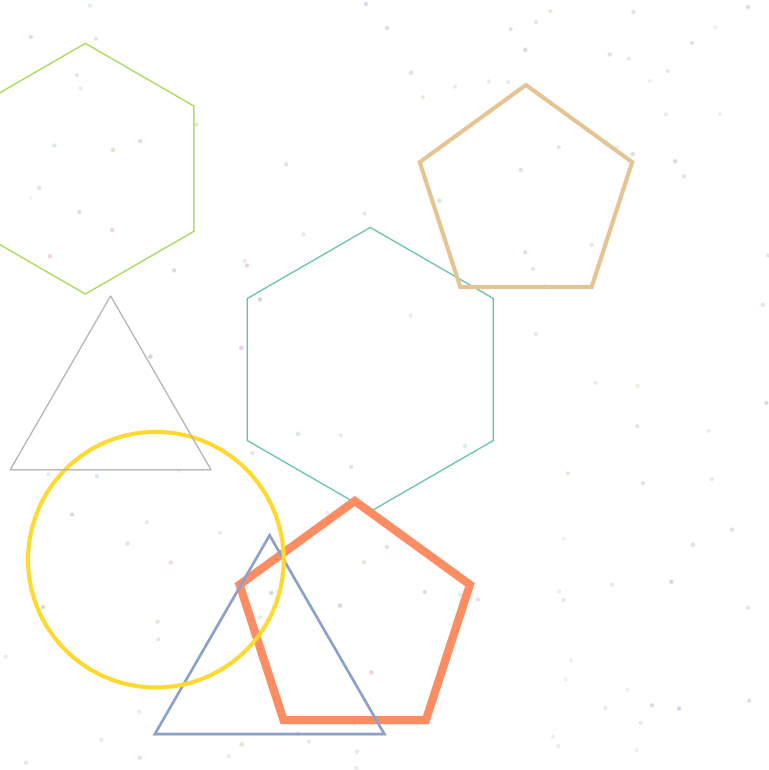[{"shape": "hexagon", "thickness": 0.5, "radius": 0.92, "center": [0.481, 0.52]}, {"shape": "pentagon", "thickness": 3, "radius": 0.79, "center": [0.461, 0.192]}, {"shape": "triangle", "thickness": 1, "radius": 0.86, "center": [0.35, 0.133]}, {"shape": "hexagon", "thickness": 0.5, "radius": 0.81, "center": [0.111, 0.781]}, {"shape": "circle", "thickness": 1.5, "radius": 0.83, "center": [0.202, 0.273]}, {"shape": "pentagon", "thickness": 1.5, "radius": 0.73, "center": [0.683, 0.745]}, {"shape": "triangle", "thickness": 0.5, "radius": 0.75, "center": [0.144, 0.465]}]